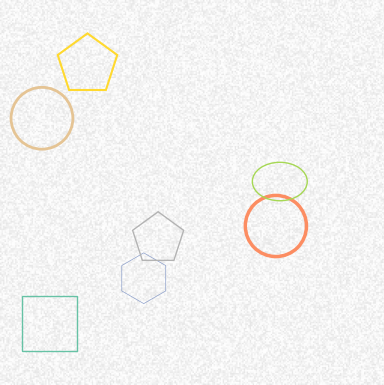[{"shape": "square", "thickness": 1, "radius": 0.35, "center": [0.129, 0.16]}, {"shape": "circle", "thickness": 2.5, "radius": 0.4, "center": [0.717, 0.413]}, {"shape": "hexagon", "thickness": 0.5, "radius": 0.33, "center": [0.373, 0.277]}, {"shape": "oval", "thickness": 1, "radius": 0.36, "center": [0.727, 0.528]}, {"shape": "pentagon", "thickness": 1.5, "radius": 0.41, "center": [0.227, 0.832]}, {"shape": "circle", "thickness": 2, "radius": 0.4, "center": [0.109, 0.693]}, {"shape": "pentagon", "thickness": 1, "radius": 0.35, "center": [0.411, 0.38]}]